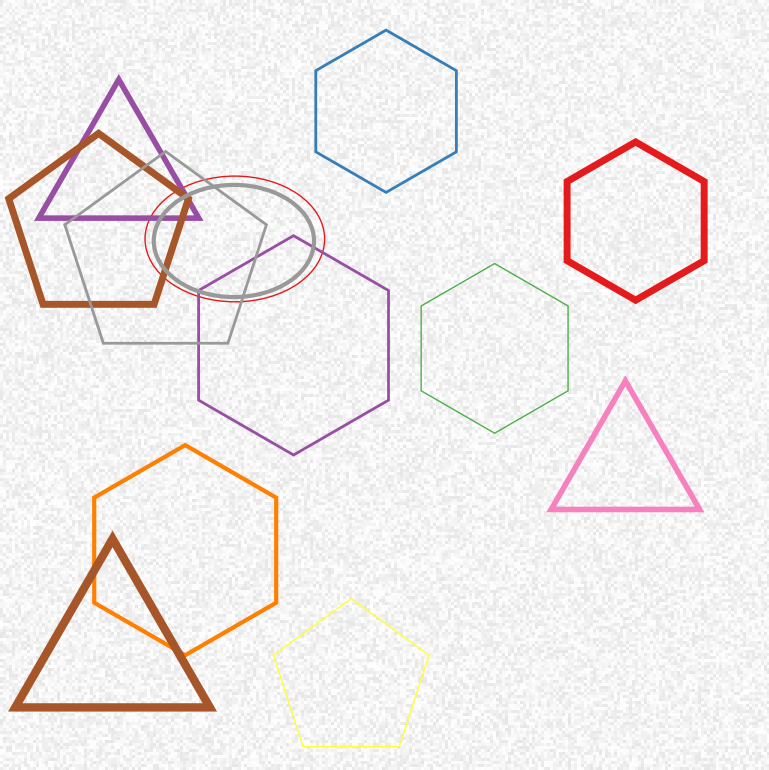[{"shape": "hexagon", "thickness": 2.5, "radius": 0.51, "center": [0.826, 0.713]}, {"shape": "oval", "thickness": 0.5, "radius": 0.58, "center": [0.305, 0.69]}, {"shape": "hexagon", "thickness": 1, "radius": 0.53, "center": [0.501, 0.856]}, {"shape": "hexagon", "thickness": 0.5, "radius": 0.55, "center": [0.642, 0.548]}, {"shape": "hexagon", "thickness": 1, "radius": 0.71, "center": [0.381, 0.552]}, {"shape": "triangle", "thickness": 2, "radius": 0.6, "center": [0.154, 0.777]}, {"shape": "hexagon", "thickness": 1.5, "radius": 0.68, "center": [0.241, 0.285]}, {"shape": "pentagon", "thickness": 0.5, "radius": 0.53, "center": [0.456, 0.116]}, {"shape": "pentagon", "thickness": 2.5, "radius": 0.61, "center": [0.128, 0.704]}, {"shape": "triangle", "thickness": 3, "radius": 0.73, "center": [0.146, 0.154]}, {"shape": "triangle", "thickness": 2, "radius": 0.56, "center": [0.812, 0.394]}, {"shape": "oval", "thickness": 1.5, "radius": 0.52, "center": [0.304, 0.687]}, {"shape": "pentagon", "thickness": 1, "radius": 0.69, "center": [0.215, 0.666]}]